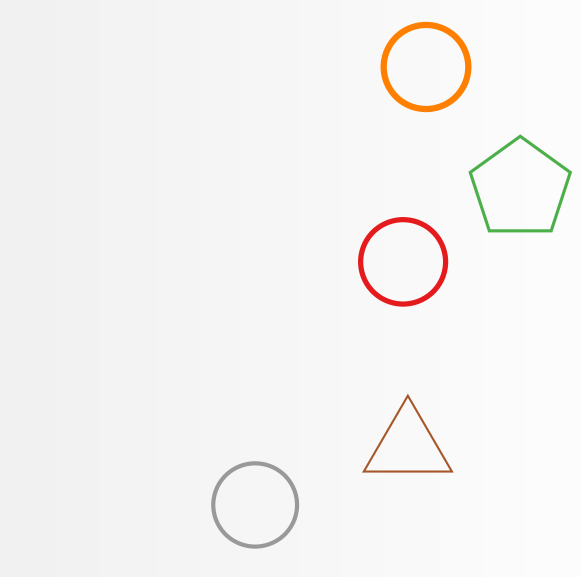[{"shape": "circle", "thickness": 2.5, "radius": 0.37, "center": [0.694, 0.546]}, {"shape": "pentagon", "thickness": 1.5, "radius": 0.45, "center": [0.895, 0.673]}, {"shape": "circle", "thickness": 3, "radius": 0.36, "center": [0.733, 0.883]}, {"shape": "triangle", "thickness": 1, "radius": 0.44, "center": [0.702, 0.226]}, {"shape": "circle", "thickness": 2, "radius": 0.36, "center": [0.439, 0.125]}]